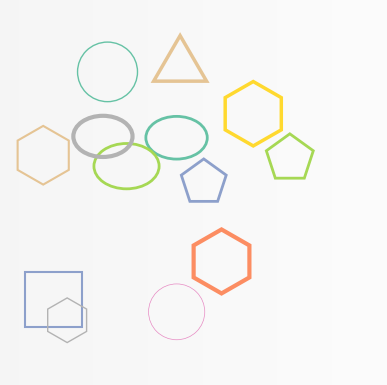[{"shape": "oval", "thickness": 2, "radius": 0.4, "center": [0.456, 0.642]}, {"shape": "circle", "thickness": 1, "radius": 0.39, "center": [0.277, 0.813]}, {"shape": "hexagon", "thickness": 3, "radius": 0.42, "center": [0.572, 0.321]}, {"shape": "square", "thickness": 1.5, "radius": 0.36, "center": [0.138, 0.222]}, {"shape": "pentagon", "thickness": 2, "radius": 0.3, "center": [0.526, 0.526]}, {"shape": "circle", "thickness": 0.5, "radius": 0.36, "center": [0.456, 0.19]}, {"shape": "oval", "thickness": 2, "radius": 0.42, "center": [0.327, 0.568]}, {"shape": "pentagon", "thickness": 2, "radius": 0.32, "center": [0.748, 0.589]}, {"shape": "hexagon", "thickness": 2.5, "radius": 0.42, "center": [0.654, 0.705]}, {"shape": "hexagon", "thickness": 1.5, "radius": 0.38, "center": [0.111, 0.597]}, {"shape": "triangle", "thickness": 2.5, "radius": 0.39, "center": [0.465, 0.829]}, {"shape": "oval", "thickness": 3, "radius": 0.38, "center": [0.266, 0.646]}, {"shape": "hexagon", "thickness": 1, "radius": 0.29, "center": [0.173, 0.168]}]